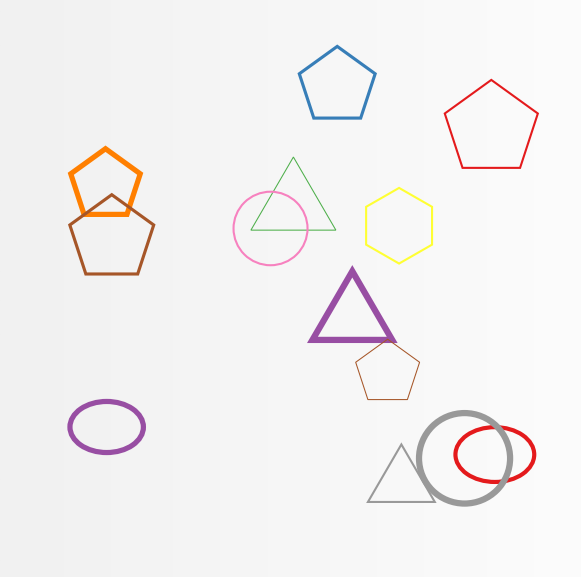[{"shape": "oval", "thickness": 2, "radius": 0.34, "center": [0.851, 0.212]}, {"shape": "pentagon", "thickness": 1, "radius": 0.42, "center": [0.845, 0.777]}, {"shape": "pentagon", "thickness": 1.5, "radius": 0.34, "center": [0.58, 0.85]}, {"shape": "triangle", "thickness": 0.5, "radius": 0.42, "center": [0.505, 0.643]}, {"shape": "oval", "thickness": 2.5, "radius": 0.32, "center": [0.184, 0.26]}, {"shape": "triangle", "thickness": 3, "radius": 0.4, "center": [0.606, 0.45]}, {"shape": "pentagon", "thickness": 2.5, "radius": 0.31, "center": [0.182, 0.679]}, {"shape": "hexagon", "thickness": 1, "radius": 0.33, "center": [0.687, 0.608]}, {"shape": "pentagon", "thickness": 0.5, "radius": 0.29, "center": [0.667, 0.354]}, {"shape": "pentagon", "thickness": 1.5, "radius": 0.38, "center": [0.192, 0.586]}, {"shape": "circle", "thickness": 1, "radius": 0.32, "center": [0.465, 0.604]}, {"shape": "circle", "thickness": 3, "radius": 0.39, "center": [0.799, 0.206]}, {"shape": "triangle", "thickness": 1, "radius": 0.33, "center": [0.691, 0.163]}]